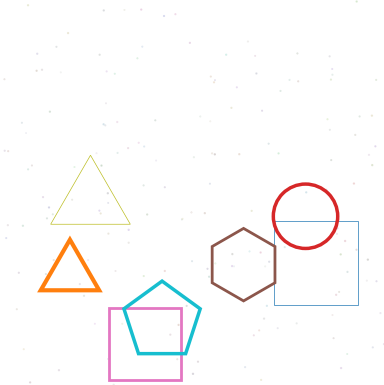[{"shape": "square", "thickness": 0.5, "radius": 0.55, "center": [0.821, 0.317]}, {"shape": "triangle", "thickness": 3, "radius": 0.44, "center": [0.182, 0.29]}, {"shape": "circle", "thickness": 2.5, "radius": 0.42, "center": [0.794, 0.438]}, {"shape": "hexagon", "thickness": 2, "radius": 0.47, "center": [0.633, 0.313]}, {"shape": "square", "thickness": 2, "radius": 0.47, "center": [0.376, 0.106]}, {"shape": "triangle", "thickness": 0.5, "radius": 0.6, "center": [0.235, 0.477]}, {"shape": "pentagon", "thickness": 2.5, "radius": 0.52, "center": [0.421, 0.166]}]